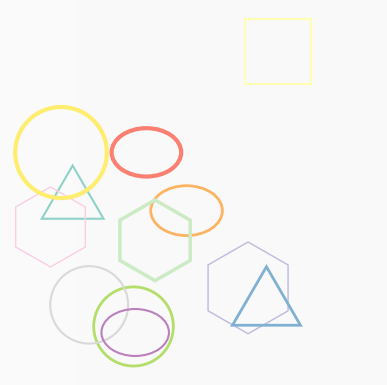[{"shape": "triangle", "thickness": 1.5, "radius": 0.46, "center": [0.187, 0.478]}, {"shape": "square", "thickness": 1.5, "radius": 0.42, "center": [0.718, 0.866]}, {"shape": "hexagon", "thickness": 1, "radius": 0.6, "center": [0.64, 0.252]}, {"shape": "oval", "thickness": 3, "radius": 0.45, "center": [0.378, 0.604]}, {"shape": "triangle", "thickness": 2, "radius": 0.51, "center": [0.688, 0.206]}, {"shape": "oval", "thickness": 2, "radius": 0.46, "center": [0.481, 0.453]}, {"shape": "circle", "thickness": 2, "radius": 0.51, "center": [0.345, 0.152]}, {"shape": "hexagon", "thickness": 1, "radius": 0.52, "center": [0.13, 0.41]}, {"shape": "circle", "thickness": 1.5, "radius": 0.5, "center": [0.23, 0.208]}, {"shape": "oval", "thickness": 1.5, "radius": 0.44, "center": [0.349, 0.136]}, {"shape": "hexagon", "thickness": 2.5, "radius": 0.52, "center": [0.4, 0.376]}, {"shape": "circle", "thickness": 3, "radius": 0.59, "center": [0.157, 0.604]}]